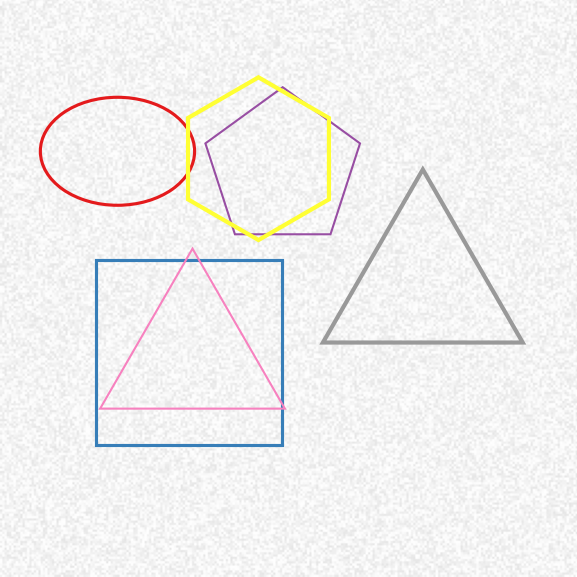[{"shape": "oval", "thickness": 1.5, "radius": 0.67, "center": [0.203, 0.737]}, {"shape": "square", "thickness": 1.5, "radius": 0.8, "center": [0.327, 0.389]}, {"shape": "pentagon", "thickness": 1, "radius": 0.7, "center": [0.49, 0.707]}, {"shape": "hexagon", "thickness": 2, "radius": 0.7, "center": [0.448, 0.724]}, {"shape": "triangle", "thickness": 1, "radius": 0.92, "center": [0.333, 0.384]}, {"shape": "triangle", "thickness": 2, "radius": 1.0, "center": [0.732, 0.506]}]